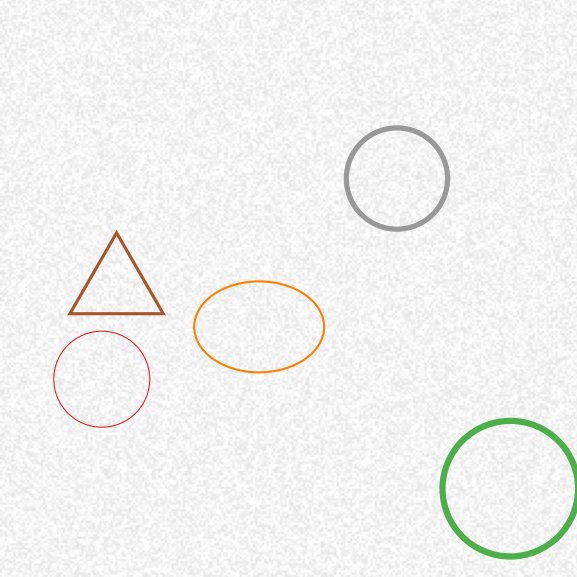[{"shape": "circle", "thickness": 0.5, "radius": 0.42, "center": [0.176, 0.343]}, {"shape": "circle", "thickness": 3, "radius": 0.59, "center": [0.884, 0.153]}, {"shape": "oval", "thickness": 1, "radius": 0.56, "center": [0.449, 0.433]}, {"shape": "triangle", "thickness": 1.5, "radius": 0.47, "center": [0.202, 0.503]}, {"shape": "circle", "thickness": 2.5, "radius": 0.44, "center": [0.687, 0.69]}]